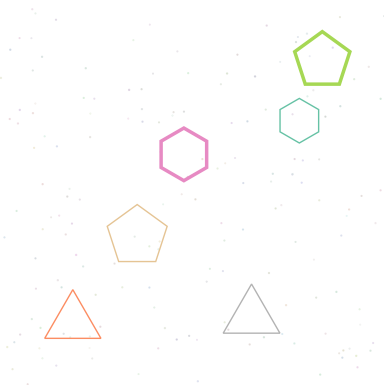[{"shape": "hexagon", "thickness": 1, "radius": 0.29, "center": [0.778, 0.686]}, {"shape": "triangle", "thickness": 1, "radius": 0.42, "center": [0.189, 0.163]}, {"shape": "hexagon", "thickness": 2.5, "radius": 0.34, "center": [0.478, 0.599]}, {"shape": "pentagon", "thickness": 2.5, "radius": 0.38, "center": [0.837, 0.842]}, {"shape": "pentagon", "thickness": 1, "radius": 0.41, "center": [0.356, 0.387]}, {"shape": "triangle", "thickness": 1, "radius": 0.43, "center": [0.653, 0.177]}]